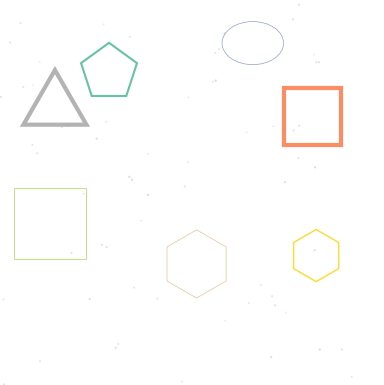[{"shape": "pentagon", "thickness": 1.5, "radius": 0.38, "center": [0.283, 0.812]}, {"shape": "square", "thickness": 3, "radius": 0.37, "center": [0.811, 0.698]}, {"shape": "oval", "thickness": 0.5, "radius": 0.4, "center": [0.657, 0.888]}, {"shape": "square", "thickness": 0.5, "radius": 0.46, "center": [0.13, 0.42]}, {"shape": "hexagon", "thickness": 1, "radius": 0.34, "center": [0.821, 0.336]}, {"shape": "hexagon", "thickness": 0.5, "radius": 0.44, "center": [0.511, 0.314]}, {"shape": "triangle", "thickness": 3, "radius": 0.47, "center": [0.143, 0.723]}]